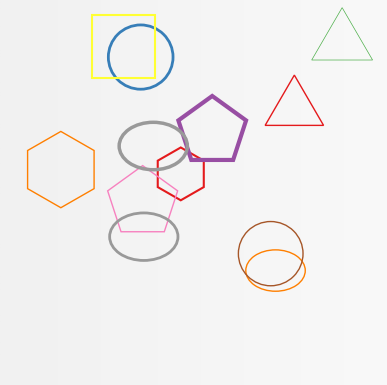[{"shape": "hexagon", "thickness": 1.5, "radius": 0.34, "center": [0.466, 0.548]}, {"shape": "triangle", "thickness": 1, "radius": 0.44, "center": [0.76, 0.718]}, {"shape": "circle", "thickness": 2, "radius": 0.42, "center": [0.363, 0.852]}, {"shape": "triangle", "thickness": 0.5, "radius": 0.45, "center": [0.883, 0.889]}, {"shape": "pentagon", "thickness": 3, "radius": 0.46, "center": [0.548, 0.659]}, {"shape": "hexagon", "thickness": 1, "radius": 0.5, "center": [0.157, 0.56]}, {"shape": "oval", "thickness": 1, "radius": 0.38, "center": [0.711, 0.297]}, {"shape": "square", "thickness": 1.5, "radius": 0.41, "center": [0.319, 0.88]}, {"shape": "circle", "thickness": 1, "radius": 0.42, "center": [0.699, 0.341]}, {"shape": "pentagon", "thickness": 1, "radius": 0.47, "center": [0.368, 0.475]}, {"shape": "oval", "thickness": 2.5, "radius": 0.44, "center": [0.396, 0.621]}, {"shape": "oval", "thickness": 2, "radius": 0.44, "center": [0.371, 0.385]}]